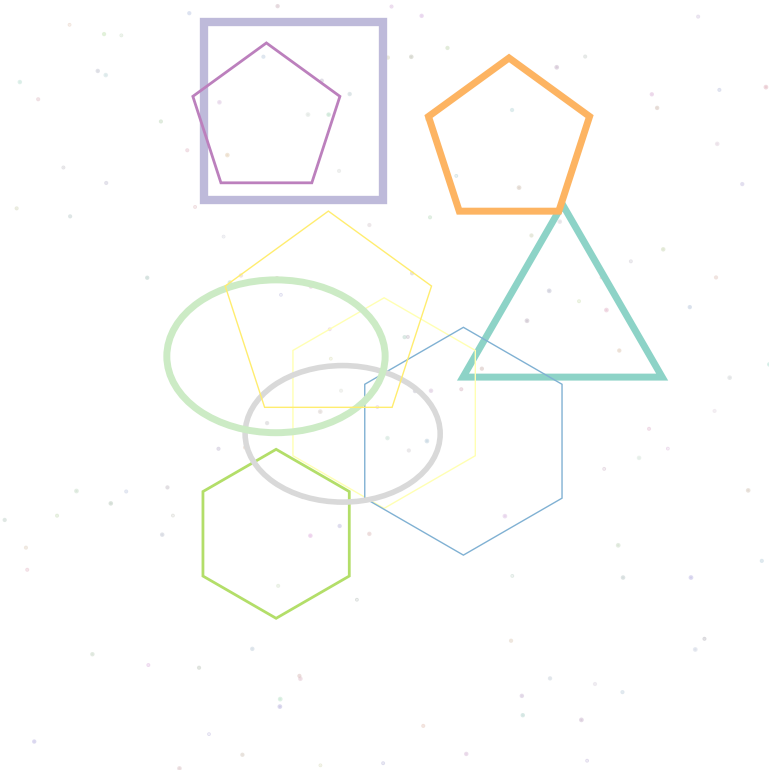[{"shape": "triangle", "thickness": 2.5, "radius": 0.75, "center": [0.731, 0.585]}, {"shape": "hexagon", "thickness": 0.5, "radius": 0.68, "center": [0.499, 0.477]}, {"shape": "square", "thickness": 3, "radius": 0.58, "center": [0.381, 0.856]}, {"shape": "hexagon", "thickness": 0.5, "radius": 0.74, "center": [0.602, 0.427]}, {"shape": "pentagon", "thickness": 2.5, "radius": 0.55, "center": [0.661, 0.815]}, {"shape": "hexagon", "thickness": 1, "radius": 0.55, "center": [0.359, 0.307]}, {"shape": "oval", "thickness": 2, "radius": 0.63, "center": [0.445, 0.437]}, {"shape": "pentagon", "thickness": 1, "radius": 0.5, "center": [0.346, 0.844]}, {"shape": "oval", "thickness": 2.5, "radius": 0.71, "center": [0.358, 0.537]}, {"shape": "pentagon", "thickness": 0.5, "radius": 0.7, "center": [0.426, 0.585]}]